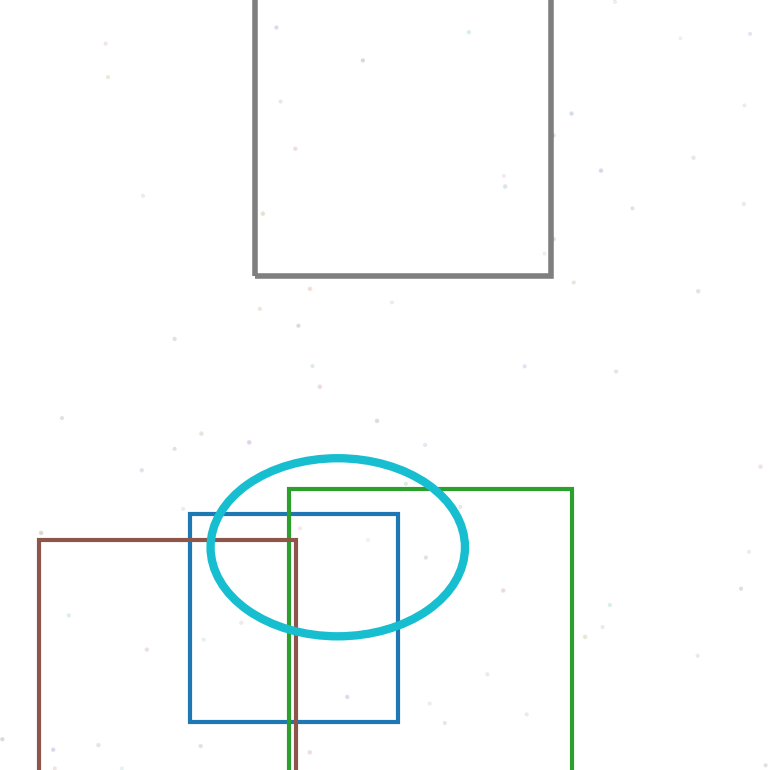[{"shape": "square", "thickness": 1.5, "radius": 0.67, "center": [0.382, 0.197]}, {"shape": "square", "thickness": 1.5, "radius": 0.92, "center": [0.559, 0.182]}, {"shape": "square", "thickness": 1.5, "radius": 0.84, "center": [0.217, 0.132]}, {"shape": "square", "thickness": 2, "radius": 0.96, "center": [0.523, 0.834]}, {"shape": "oval", "thickness": 3, "radius": 0.83, "center": [0.439, 0.289]}]